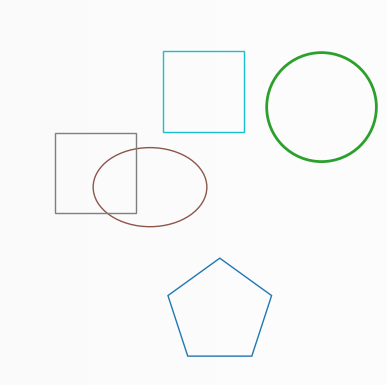[{"shape": "pentagon", "thickness": 1, "radius": 0.7, "center": [0.567, 0.189]}, {"shape": "circle", "thickness": 2, "radius": 0.71, "center": [0.83, 0.722]}, {"shape": "oval", "thickness": 1, "radius": 0.73, "center": [0.387, 0.514]}, {"shape": "square", "thickness": 1, "radius": 0.52, "center": [0.246, 0.551]}, {"shape": "square", "thickness": 1, "radius": 0.53, "center": [0.525, 0.761]}]